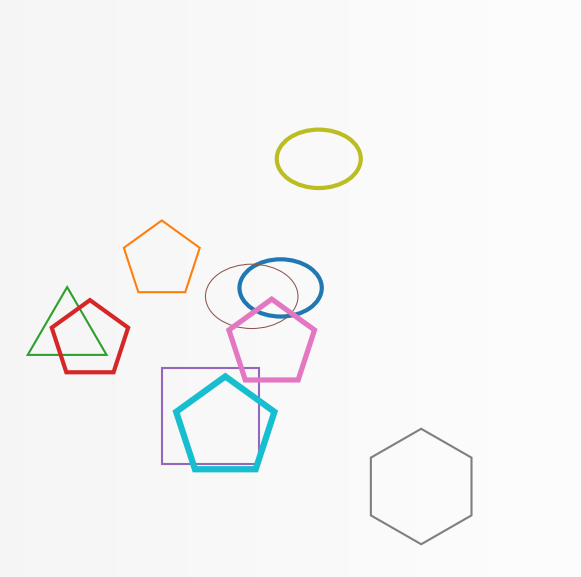[{"shape": "oval", "thickness": 2, "radius": 0.35, "center": [0.483, 0.501]}, {"shape": "pentagon", "thickness": 1, "radius": 0.34, "center": [0.278, 0.549]}, {"shape": "triangle", "thickness": 1, "radius": 0.39, "center": [0.116, 0.424]}, {"shape": "pentagon", "thickness": 2, "radius": 0.35, "center": [0.155, 0.41]}, {"shape": "square", "thickness": 1, "radius": 0.41, "center": [0.362, 0.279]}, {"shape": "oval", "thickness": 0.5, "radius": 0.4, "center": [0.433, 0.486]}, {"shape": "pentagon", "thickness": 2.5, "radius": 0.39, "center": [0.467, 0.404]}, {"shape": "hexagon", "thickness": 1, "radius": 0.5, "center": [0.725, 0.157]}, {"shape": "oval", "thickness": 2, "radius": 0.36, "center": [0.548, 0.724]}, {"shape": "pentagon", "thickness": 3, "radius": 0.44, "center": [0.388, 0.258]}]